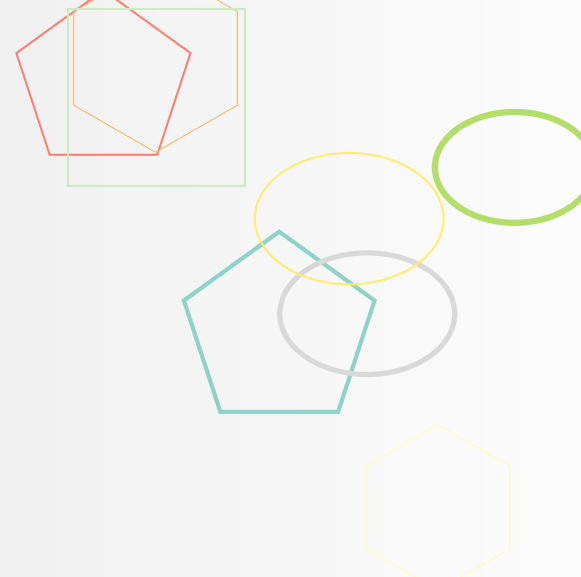[{"shape": "pentagon", "thickness": 2, "radius": 0.86, "center": [0.48, 0.425]}, {"shape": "hexagon", "thickness": 0.5, "radius": 0.72, "center": [0.754, 0.12]}, {"shape": "pentagon", "thickness": 1, "radius": 0.79, "center": [0.178, 0.859]}, {"shape": "hexagon", "thickness": 0.5, "radius": 0.81, "center": [0.268, 0.898]}, {"shape": "oval", "thickness": 3, "radius": 0.69, "center": [0.885, 0.709]}, {"shape": "oval", "thickness": 2.5, "radius": 0.75, "center": [0.632, 0.456]}, {"shape": "square", "thickness": 1, "radius": 0.76, "center": [0.269, 0.83]}, {"shape": "oval", "thickness": 1, "radius": 0.81, "center": [0.601, 0.621]}]